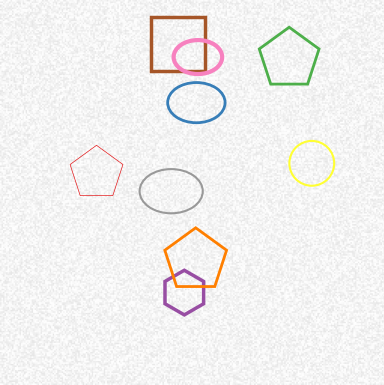[{"shape": "pentagon", "thickness": 0.5, "radius": 0.36, "center": [0.251, 0.55]}, {"shape": "oval", "thickness": 2, "radius": 0.37, "center": [0.51, 0.733]}, {"shape": "pentagon", "thickness": 2, "radius": 0.41, "center": [0.751, 0.848]}, {"shape": "hexagon", "thickness": 2.5, "radius": 0.29, "center": [0.479, 0.24]}, {"shape": "pentagon", "thickness": 2, "radius": 0.42, "center": [0.508, 0.324]}, {"shape": "circle", "thickness": 1.5, "radius": 0.29, "center": [0.81, 0.576]}, {"shape": "square", "thickness": 2.5, "radius": 0.35, "center": [0.463, 0.885]}, {"shape": "oval", "thickness": 3, "radius": 0.32, "center": [0.514, 0.852]}, {"shape": "oval", "thickness": 1.5, "radius": 0.41, "center": [0.445, 0.503]}]